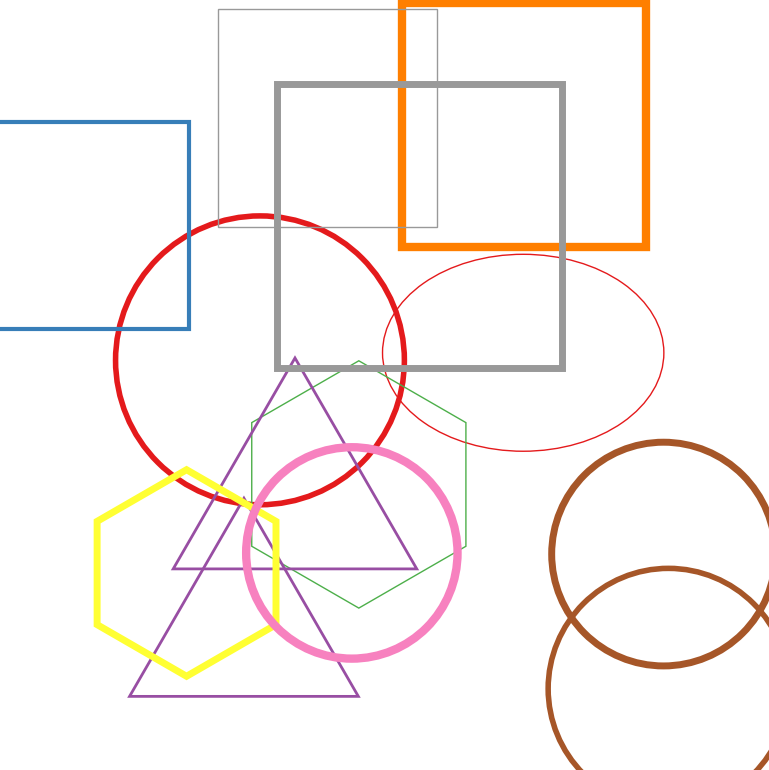[{"shape": "oval", "thickness": 0.5, "radius": 0.91, "center": [0.679, 0.542]}, {"shape": "circle", "thickness": 2, "radius": 0.94, "center": [0.338, 0.532]}, {"shape": "square", "thickness": 1.5, "radius": 0.67, "center": [0.111, 0.707]}, {"shape": "hexagon", "thickness": 0.5, "radius": 0.8, "center": [0.466, 0.371]}, {"shape": "triangle", "thickness": 1, "radius": 0.91, "center": [0.383, 0.352]}, {"shape": "triangle", "thickness": 1, "radius": 0.86, "center": [0.317, 0.181]}, {"shape": "square", "thickness": 3, "radius": 0.79, "center": [0.681, 0.838]}, {"shape": "hexagon", "thickness": 2.5, "radius": 0.67, "center": [0.242, 0.256]}, {"shape": "circle", "thickness": 2.5, "radius": 0.73, "center": [0.862, 0.28]}, {"shape": "circle", "thickness": 2, "radius": 0.78, "center": [0.868, 0.106]}, {"shape": "circle", "thickness": 3, "radius": 0.69, "center": [0.457, 0.282]}, {"shape": "square", "thickness": 0.5, "radius": 0.71, "center": [0.425, 0.847]}, {"shape": "square", "thickness": 2.5, "radius": 0.92, "center": [0.545, 0.707]}]